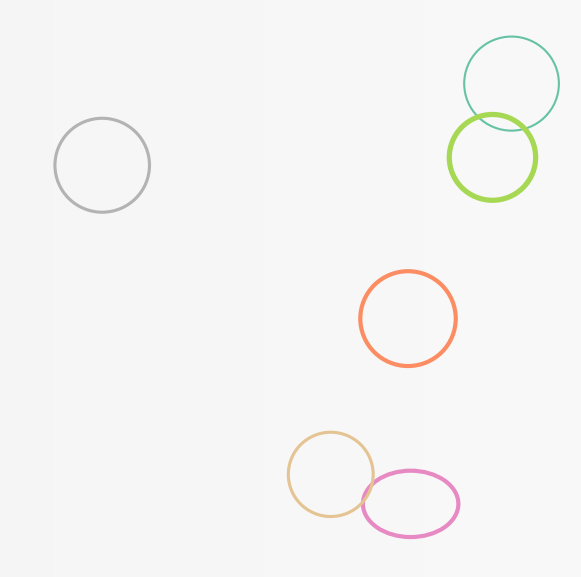[{"shape": "circle", "thickness": 1, "radius": 0.41, "center": [0.88, 0.854]}, {"shape": "circle", "thickness": 2, "radius": 0.41, "center": [0.702, 0.447]}, {"shape": "oval", "thickness": 2, "radius": 0.41, "center": [0.707, 0.127]}, {"shape": "circle", "thickness": 2.5, "radius": 0.37, "center": [0.847, 0.727]}, {"shape": "circle", "thickness": 1.5, "radius": 0.36, "center": [0.569, 0.178]}, {"shape": "circle", "thickness": 1.5, "radius": 0.41, "center": [0.176, 0.713]}]